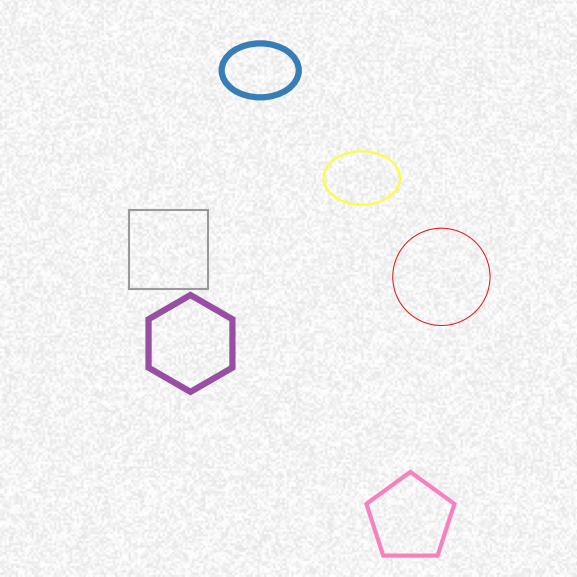[{"shape": "circle", "thickness": 0.5, "radius": 0.42, "center": [0.764, 0.52]}, {"shape": "oval", "thickness": 3, "radius": 0.33, "center": [0.451, 0.877]}, {"shape": "hexagon", "thickness": 3, "radius": 0.42, "center": [0.33, 0.404]}, {"shape": "oval", "thickness": 1, "radius": 0.33, "center": [0.627, 0.691]}, {"shape": "pentagon", "thickness": 2, "radius": 0.4, "center": [0.711, 0.102]}, {"shape": "square", "thickness": 1, "radius": 0.34, "center": [0.292, 0.567]}]